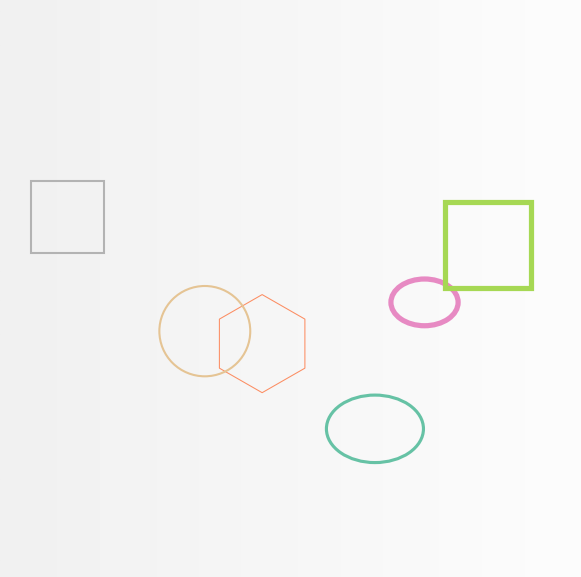[{"shape": "oval", "thickness": 1.5, "radius": 0.42, "center": [0.645, 0.257]}, {"shape": "hexagon", "thickness": 0.5, "radius": 0.42, "center": [0.451, 0.404]}, {"shape": "oval", "thickness": 2.5, "radius": 0.29, "center": [0.73, 0.476]}, {"shape": "square", "thickness": 2.5, "radius": 0.37, "center": [0.84, 0.575]}, {"shape": "circle", "thickness": 1, "radius": 0.39, "center": [0.352, 0.426]}, {"shape": "square", "thickness": 1, "radius": 0.31, "center": [0.116, 0.623]}]